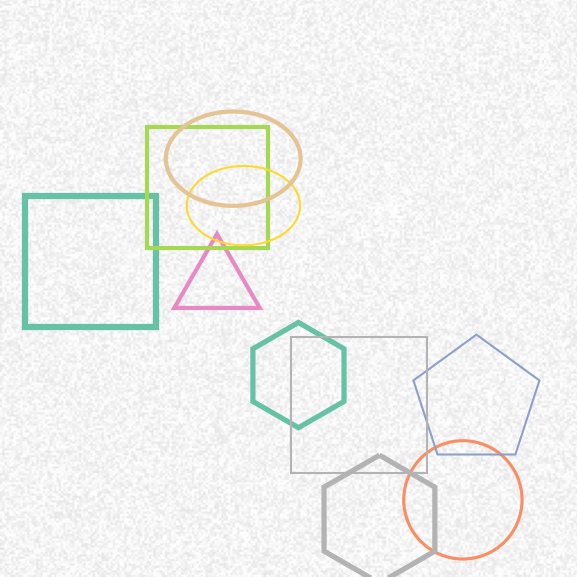[{"shape": "hexagon", "thickness": 2.5, "radius": 0.46, "center": [0.517, 0.35]}, {"shape": "square", "thickness": 3, "radius": 0.57, "center": [0.156, 0.546]}, {"shape": "circle", "thickness": 1.5, "radius": 0.51, "center": [0.802, 0.134]}, {"shape": "pentagon", "thickness": 1, "radius": 0.57, "center": [0.825, 0.305]}, {"shape": "triangle", "thickness": 2, "radius": 0.43, "center": [0.376, 0.509]}, {"shape": "square", "thickness": 2, "radius": 0.53, "center": [0.359, 0.674]}, {"shape": "oval", "thickness": 1, "radius": 0.49, "center": [0.422, 0.643]}, {"shape": "oval", "thickness": 2, "radius": 0.58, "center": [0.404, 0.724]}, {"shape": "square", "thickness": 1, "radius": 0.59, "center": [0.621, 0.297]}, {"shape": "hexagon", "thickness": 2.5, "radius": 0.55, "center": [0.657, 0.1]}]